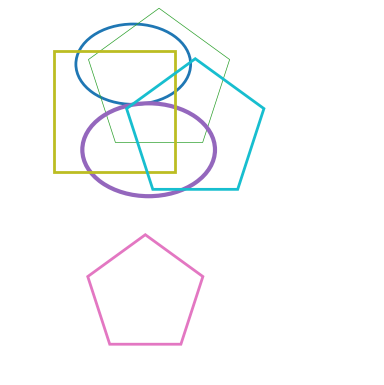[{"shape": "oval", "thickness": 2, "radius": 0.75, "center": [0.346, 0.833]}, {"shape": "pentagon", "thickness": 0.5, "radius": 0.96, "center": [0.413, 0.786]}, {"shape": "oval", "thickness": 3, "radius": 0.86, "center": [0.386, 0.611]}, {"shape": "pentagon", "thickness": 2, "radius": 0.79, "center": [0.377, 0.233]}, {"shape": "square", "thickness": 2, "radius": 0.79, "center": [0.296, 0.711]}, {"shape": "pentagon", "thickness": 2, "radius": 0.94, "center": [0.507, 0.66]}]